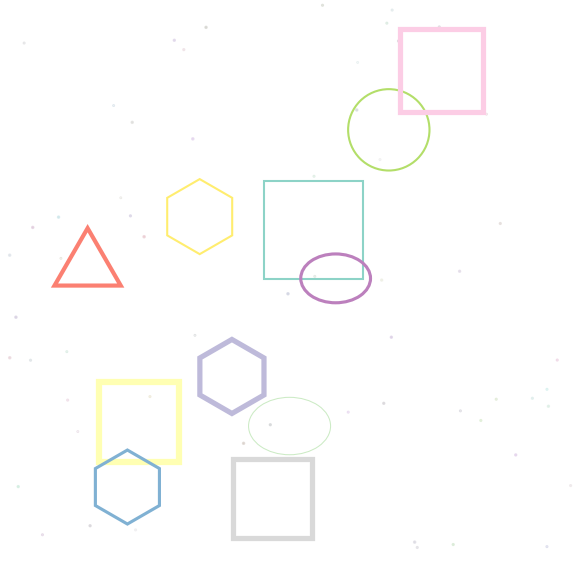[{"shape": "square", "thickness": 1, "radius": 0.43, "center": [0.543, 0.601]}, {"shape": "square", "thickness": 3, "radius": 0.34, "center": [0.241, 0.268]}, {"shape": "hexagon", "thickness": 2.5, "radius": 0.32, "center": [0.402, 0.347]}, {"shape": "triangle", "thickness": 2, "radius": 0.33, "center": [0.152, 0.538]}, {"shape": "hexagon", "thickness": 1.5, "radius": 0.32, "center": [0.221, 0.156]}, {"shape": "circle", "thickness": 1, "radius": 0.35, "center": [0.673, 0.774]}, {"shape": "square", "thickness": 2.5, "radius": 0.36, "center": [0.764, 0.877]}, {"shape": "square", "thickness": 2.5, "radius": 0.34, "center": [0.472, 0.136]}, {"shape": "oval", "thickness": 1.5, "radius": 0.3, "center": [0.581, 0.517]}, {"shape": "oval", "thickness": 0.5, "radius": 0.36, "center": [0.501, 0.261]}, {"shape": "hexagon", "thickness": 1, "radius": 0.32, "center": [0.346, 0.624]}]